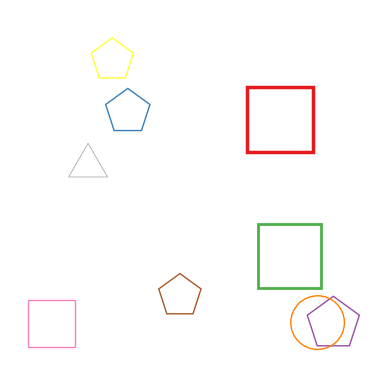[{"shape": "square", "thickness": 2.5, "radius": 0.43, "center": [0.727, 0.69]}, {"shape": "pentagon", "thickness": 1, "radius": 0.3, "center": [0.332, 0.71]}, {"shape": "square", "thickness": 2, "radius": 0.41, "center": [0.752, 0.335]}, {"shape": "pentagon", "thickness": 1, "radius": 0.36, "center": [0.866, 0.159]}, {"shape": "circle", "thickness": 1, "radius": 0.35, "center": [0.825, 0.162]}, {"shape": "pentagon", "thickness": 1, "radius": 0.29, "center": [0.292, 0.844]}, {"shape": "pentagon", "thickness": 1, "radius": 0.29, "center": [0.467, 0.232]}, {"shape": "square", "thickness": 1, "radius": 0.3, "center": [0.134, 0.159]}, {"shape": "triangle", "thickness": 0.5, "radius": 0.29, "center": [0.229, 0.569]}]